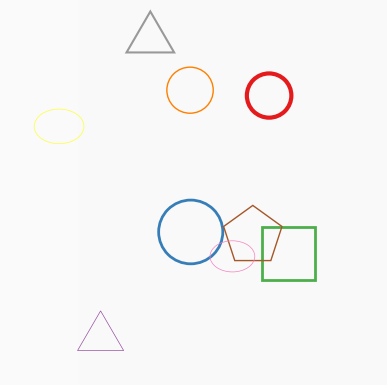[{"shape": "circle", "thickness": 3, "radius": 0.29, "center": [0.694, 0.752]}, {"shape": "circle", "thickness": 2, "radius": 0.41, "center": [0.492, 0.398]}, {"shape": "square", "thickness": 2, "radius": 0.34, "center": [0.745, 0.342]}, {"shape": "triangle", "thickness": 0.5, "radius": 0.34, "center": [0.26, 0.124]}, {"shape": "circle", "thickness": 1, "radius": 0.3, "center": [0.49, 0.766]}, {"shape": "oval", "thickness": 0.5, "radius": 0.32, "center": [0.152, 0.672]}, {"shape": "pentagon", "thickness": 1, "radius": 0.4, "center": [0.652, 0.387]}, {"shape": "oval", "thickness": 0.5, "radius": 0.29, "center": [0.6, 0.334]}, {"shape": "triangle", "thickness": 1.5, "radius": 0.35, "center": [0.388, 0.899]}]